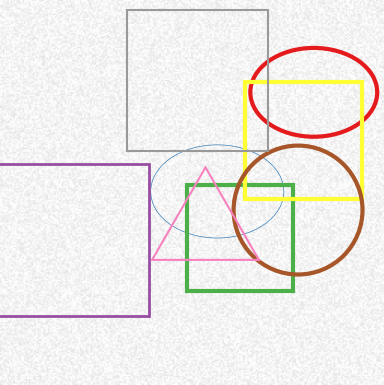[{"shape": "oval", "thickness": 3, "radius": 0.82, "center": [0.815, 0.76]}, {"shape": "oval", "thickness": 0.5, "radius": 0.86, "center": [0.564, 0.503]}, {"shape": "square", "thickness": 3, "radius": 0.69, "center": [0.624, 0.382]}, {"shape": "square", "thickness": 2, "radius": 0.99, "center": [0.188, 0.377]}, {"shape": "square", "thickness": 3, "radius": 0.76, "center": [0.788, 0.635]}, {"shape": "circle", "thickness": 3, "radius": 0.84, "center": [0.774, 0.454]}, {"shape": "triangle", "thickness": 1.5, "radius": 0.8, "center": [0.534, 0.405]}, {"shape": "square", "thickness": 1.5, "radius": 0.91, "center": [0.513, 0.792]}]